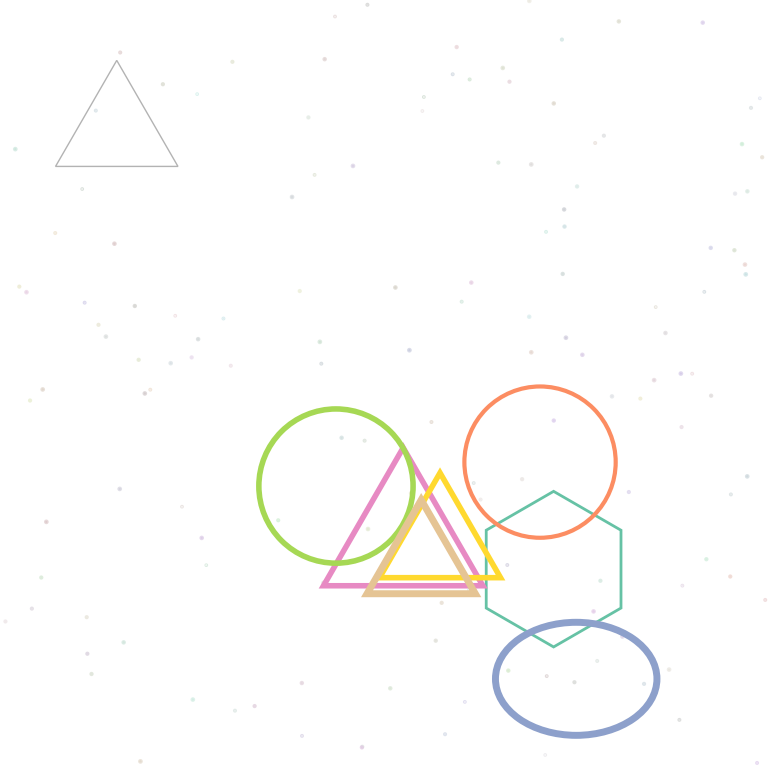[{"shape": "hexagon", "thickness": 1, "radius": 0.51, "center": [0.719, 0.261]}, {"shape": "circle", "thickness": 1.5, "radius": 0.49, "center": [0.701, 0.4]}, {"shape": "oval", "thickness": 2.5, "radius": 0.52, "center": [0.748, 0.118]}, {"shape": "triangle", "thickness": 2, "radius": 0.6, "center": [0.524, 0.299]}, {"shape": "circle", "thickness": 2, "radius": 0.5, "center": [0.436, 0.369]}, {"shape": "triangle", "thickness": 2, "radius": 0.45, "center": [0.571, 0.295]}, {"shape": "triangle", "thickness": 2.5, "radius": 0.41, "center": [0.547, 0.27]}, {"shape": "triangle", "thickness": 0.5, "radius": 0.46, "center": [0.152, 0.83]}]